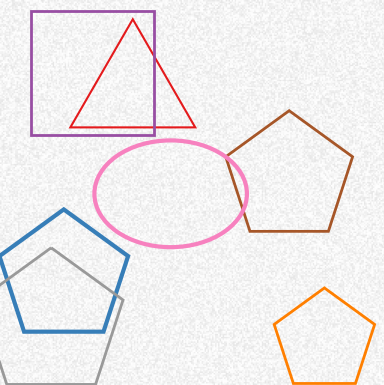[{"shape": "triangle", "thickness": 1.5, "radius": 0.94, "center": [0.345, 0.763]}, {"shape": "pentagon", "thickness": 3, "radius": 0.88, "center": [0.166, 0.281]}, {"shape": "square", "thickness": 2, "radius": 0.8, "center": [0.24, 0.811]}, {"shape": "pentagon", "thickness": 2, "radius": 0.69, "center": [0.843, 0.115]}, {"shape": "pentagon", "thickness": 2, "radius": 0.87, "center": [0.751, 0.539]}, {"shape": "oval", "thickness": 3, "radius": 0.99, "center": [0.443, 0.497]}, {"shape": "pentagon", "thickness": 2, "radius": 0.98, "center": [0.133, 0.16]}]